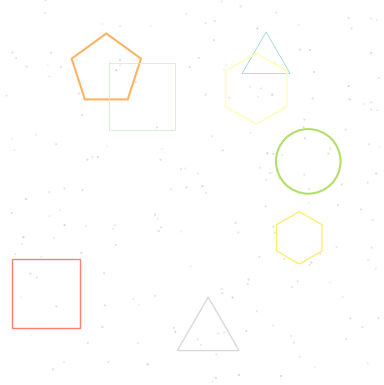[{"shape": "triangle", "thickness": 0.5, "radius": 0.36, "center": [0.691, 0.845]}, {"shape": "hexagon", "thickness": 1, "radius": 0.46, "center": [0.666, 0.77]}, {"shape": "square", "thickness": 1, "radius": 0.44, "center": [0.12, 0.238]}, {"shape": "pentagon", "thickness": 1.5, "radius": 0.47, "center": [0.276, 0.818]}, {"shape": "circle", "thickness": 1.5, "radius": 0.42, "center": [0.801, 0.581]}, {"shape": "triangle", "thickness": 1, "radius": 0.46, "center": [0.541, 0.136]}, {"shape": "square", "thickness": 0.5, "radius": 0.43, "center": [0.369, 0.749]}, {"shape": "hexagon", "thickness": 1, "radius": 0.34, "center": [0.777, 0.382]}]